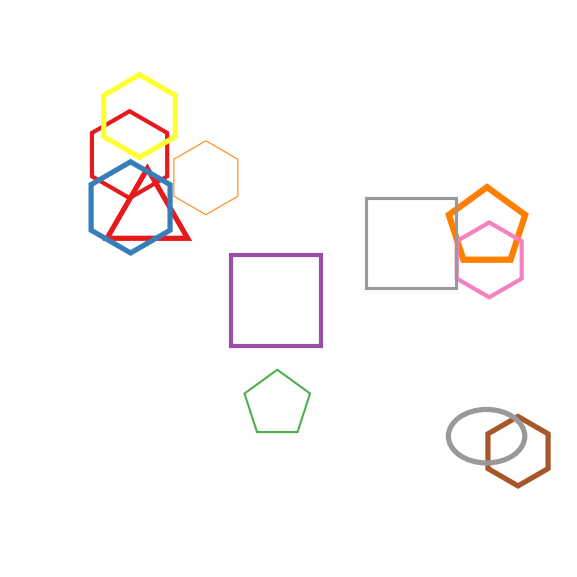[{"shape": "triangle", "thickness": 2.5, "radius": 0.4, "center": [0.255, 0.627]}, {"shape": "hexagon", "thickness": 2, "radius": 0.38, "center": [0.224, 0.731]}, {"shape": "hexagon", "thickness": 2.5, "radius": 0.39, "center": [0.226, 0.64]}, {"shape": "pentagon", "thickness": 1, "radius": 0.3, "center": [0.48, 0.299]}, {"shape": "square", "thickness": 2, "radius": 0.39, "center": [0.478, 0.479]}, {"shape": "pentagon", "thickness": 3, "radius": 0.35, "center": [0.843, 0.606]}, {"shape": "hexagon", "thickness": 0.5, "radius": 0.32, "center": [0.357, 0.691]}, {"shape": "hexagon", "thickness": 2.5, "radius": 0.36, "center": [0.242, 0.798]}, {"shape": "hexagon", "thickness": 2.5, "radius": 0.3, "center": [0.897, 0.218]}, {"shape": "hexagon", "thickness": 2, "radius": 0.32, "center": [0.847, 0.549]}, {"shape": "oval", "thickness": 2.5, "radius": 0.33, "center": [0.843, 0.244]}, {"shape": "square", "thickness": 1.5, "radius": 0.39, "center": [0.712, 0.578]}]